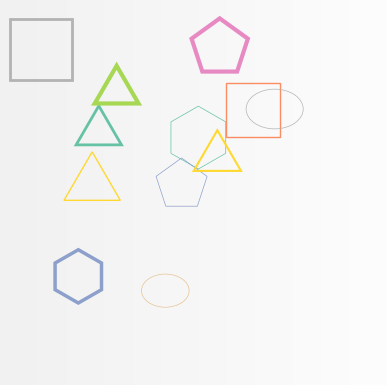[{"shape": "hexagon", "thickness": 0.5, "radius": 0.41, "center": [0.512, 0.643]}, {"shape": "triangle", "thickness": 2, "radius": 0.34, "center": [0.255, 0.658]}, {"shape": "square", "thickness": 1, "radius": 0.35, "center": [0.653, 0.714]}, {"shape": "hexagon", "thickness": 2.5, "radius": 0.35, "center": [0.202, 0.282]}, {"shape": "pentagon", "thickness": 0.5, "radius": 0.35, "center": [0.469, 0.52]}, {"shape": "pentagon", "thickness": 3, "radius": 0.38, "center": [0.567, 0.876]}, {"shape": "triangle", "thickness": 3, "radius": 0.33, "center": [0.301, 0.764]}, {"shape": "triangle", "thickness": 1, "radius": 0.42, "center": [0.238, 0.522]}, {"shape": "triangle", "thickness": 1.5, "radius": 0.35, "center": [0.561, 0.591]}, {"shape": "oval", "thickness": 0.5, "radius": 0.31, "center": [0.427, 0.245]}, {"shape": "oval", "thickness": 0.5, "radius": 0.37, "center": [0.709, 0.717]}, {"shape": "square", "thickness": 2, "radius": 0.4, "center": [0.106, 0.871]}]